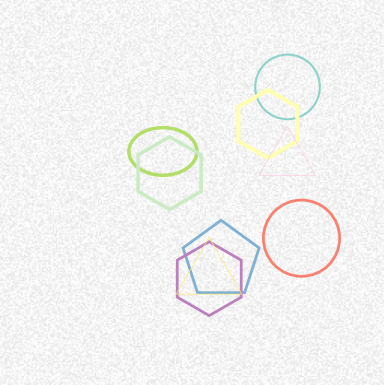[{"shape": "circle", "thickness": 1.5, "radius": 0.42, "center": [0.747, 0.774]}, {"shape": "hexagon", "thickness": 3, "radius": 0.44, "center": [0.696, 0.678]}, {"shape": "circle", "thickness": 2, "radius": 0.5, "center": [0.783, 0.381]}, {"shape": "pentagon", "thickness": 2, "radius": 0.52, "center": [0.574, 0.324]}, {"shape": "oval", "thickness": 2.5, "radius": 0.44, "center": [0.423, 0.607]}, {"shape": "triangle", "thickness": 0.5, "radius": 0.42, "center": [0.746, 0.587]}, {"shape": "hexagon", "thickness": 2, "radius": 0.48, "center": [0.543, 0.276]}, {"shape": "hexagon", "thickness": 2.5, "radius": 0.47, "center": [0.441, 0.55]}, {"shape": "triangle", "thickness": 0.5, "radius": 0.49, "center": [0.543, 0.285]}]